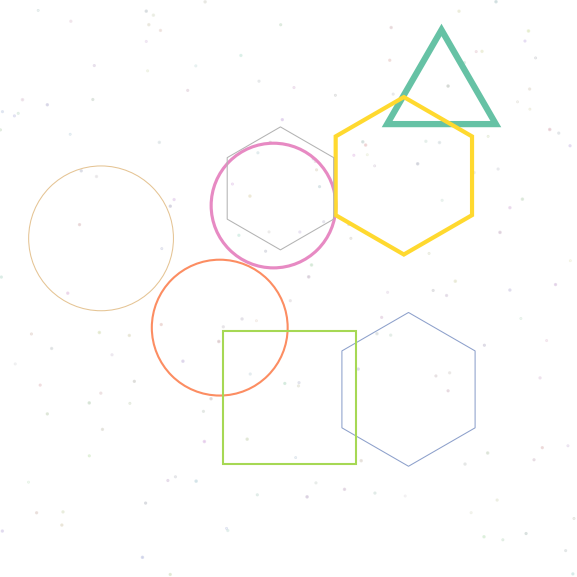[{"shape": "triangle", "thickness": 3, "radius": 0.54, "center": [0.764, 0.839]}, {"shape": "circle", "thickness": 1, "radius": 0.59, "center": [0.38, 0.432]}, {"shape": "hexagon", "thickness": 0.5, "radius": 0.67, "center": [0.707, 0.325]}, {"shape": "circle", "thickness": 1.5, "radius": 0.54, "center": [0.474, 0.643]}, {"shape": "square", "thickness": 1, "radius": 0.58, "center": [0.502, 0.311]}, {"shape": "hexagon", "thickness": 2, "radius": 0.68, "center": [0.699, 0.695]}, {"shape": "circle", "thickness": 0.5, "radius": 0.63, "center": [0.175, 0.586]}, {"shape": "hexagon", "thickness": 0.5, "radius": 0.53, "center": [0.486, 0.673]}]